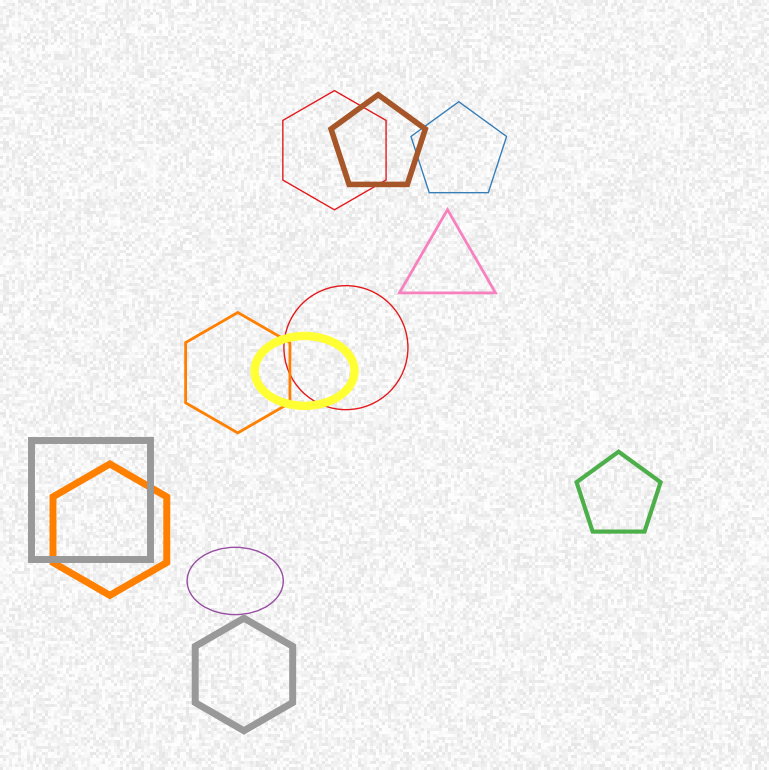[{"shape": "hexagon", "thickness": 0.5, "radius": 0.39, "center": [0.434, 0.805]}, {"shape": "circle", "thickness": 0.5, "radius": 0.4, "center": [0.449, 0.549]}, {"shape": "pentagon", "thickness": 0.5, "radius": 0.33, "center": [0.596, 0.803]}, {"shape": "pentagon", "thickness": 1.5, "radius": 0.29, "center": [0.803, 0.356]}, {"shape": "oval", "thickness": 0.5, "radius": 0.31, "center": [0.305, 0.245]}, {"shape": "hexagon", "thickness": 1, "radius": 0.39, "center": [0.309, 0.516]}, {"shape": "hexagon", "thickness": 2.5, "radius": 0.43, "center": [0.143, 0.312]}, {"shape": "oval", "thickness": 3, "radius": 0.32, "center": [0.396, 0.518]}, {"shape": "pentagon", "thickness": 2, "radius": 0.32, "center": [0.491, 0.813]}, {"shape": "triangle", "thickness": 1, "radius": 0.36, "center": [0.581, 0.656]}, {"shape": "square", "thickness": 2.5, "radius": 0.39, "center": [0.117, 0.351]}, {"shape": "hexagon", "thickness": 2.5, "radius": 0.37, "center": [0.317, 0.124]}]